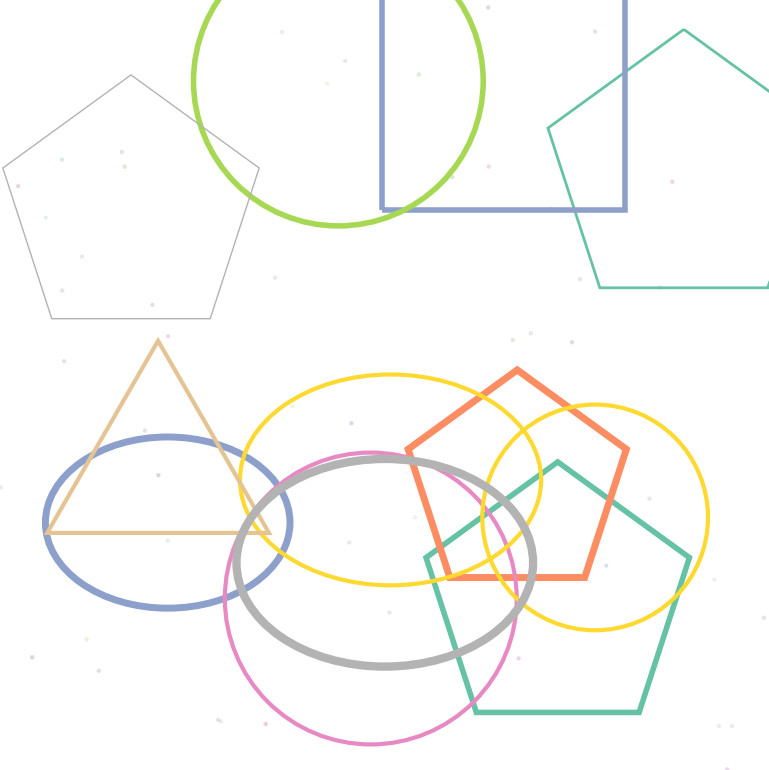[{"shape": "pentagon", "thickness": 2, "radius": 0.9, "center": [0.724, 0.22]}, {"shape": "pentagon", "thickness": 1, "radius": 0.93, "center": [0.888, 0.776]}, {"shape": "pentagon", "thickness": 2.5, "radius": 0.75, "center": [0.672, 0.371]}, {"shape": "square", "thickness": 2, "radius": 0.79, "center": [0.653, 0.885]}, {"shape": "oval", "thickness": 2.5, "radius": 0.79, "center": [0.218, 0.321]}, {"shape": "circle", "thickness": 1.5, "radius": 0.95, "center": [0.482, 0.223]}, {"shape": "circle", "thickness": 2, "radius": 0.94, "center": [0.439, 0.895]}, {"shape": "circle", "thickness": 1.5, "radius": 0.73, "center": [0.773, 0.328]}, {"shape": "oval", "thickness": 1.5, "radius": 0.98, "center": [0.507, 0.377]}, {"shape": "triangle", "thickness": 1.5, "radius": 0.83, "center": [0.205, 0.391]}, {"shape": "oval", "thickness": 3, "radius": 0.96, "center": [0.5, 0.269]}, {"shape": "pentagon", "thickness": 0.5, "radius": 0.88, "center": [0.17, 0.728]}]